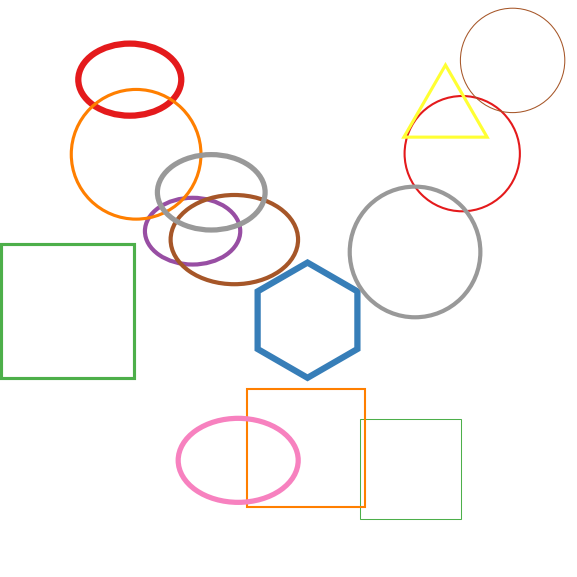[{"shape": "circle", "thickness": 1, "radius": 0.5, "center": [0.8, 0.733]}, {"shape": "oval", "thickness": 3, "radius": 0.45, "center": [0.225, 0.861]}, {"shape": "hexagon", "thickness": 3, "radius": 0.5, "center": [0.532, 0.445]}, {"shape": "square", "thickness": 1.5, "radius": 0.58, "center": [0.117, 0.46]}, {"shape": "square", "thickness": 0.5, "radius": 0.44, "center": [0.711, 0.187]}, {"shape": "oval", "thickness": 2, "radius": 0.41, "center": [0.333, 0.599]}, {"shape": "square", "thickness": 1, "radius": 0.51, "center": [0.531, 0.224]}, {"shape": "circle", "thickness": 1.5, "radius": 0.56, "center": [0.236, 0.732]}, {"shape": "triangle", "thickness": 1.5, "radius": 0.42, "center": [0.771, 0.803]}, {"shape": "oval", "thickness": 2, "radius": 0.55, "center": [0.406, 0.584]}, {"shape": "circle", "thickness": 0.5, "radius": 0.45, "center": [0.888, 0.895]}, {"shape": "oval", "thickness": 2.5, "radius": 0.52, "center": [0.412, 0.202]}, {"shape": "circle", "thickness": 2, "radius": 0.57, "center": [0.719, 0.563]}, {"shape": "oval", "thickness": 2.5, "radius": 0.47, "center": [0.366, 0.666]}]